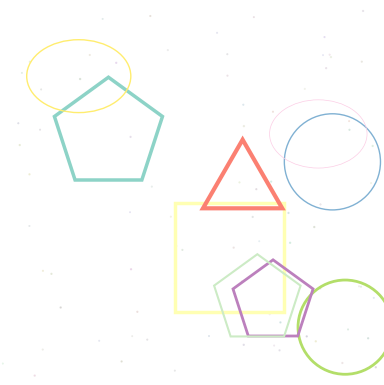[{"shape": "pentagon", "thickness": 2.5, "radius": 0.74, "center": [0.282, 0.652]}, {"shape": "square", "thickness": 2.5, "radius": 0.71, "center": [0.595, 0.331]}, {"shape": "triangle", "thickness": 3, "radius": 0.59, "center": [0.63, 0.518]}, {"shape": "circle", "thickness": 1, "radius": 0.62, "center": [0.863, 0.58]}, {"shape": "circle", "thickness": 2, "radius": 0.61, "center": [0.896, 0.15]}, {"shape": "oval", "thickness": 0.5, "radius": 0.63, "center": [0.827, 0.652]}, {"shape": "pentagon", "thickness": 2, "radius": 0.55, "center": [0.709, 0.216]}, {"shape": "pentagon", "thickness": 1.5, "radius": 0.59, "center": [0.668, 0.222]}, {"shape": "oval", "thickness": 1, "radius": 0.68, "center": [0.205, 0.802]}]